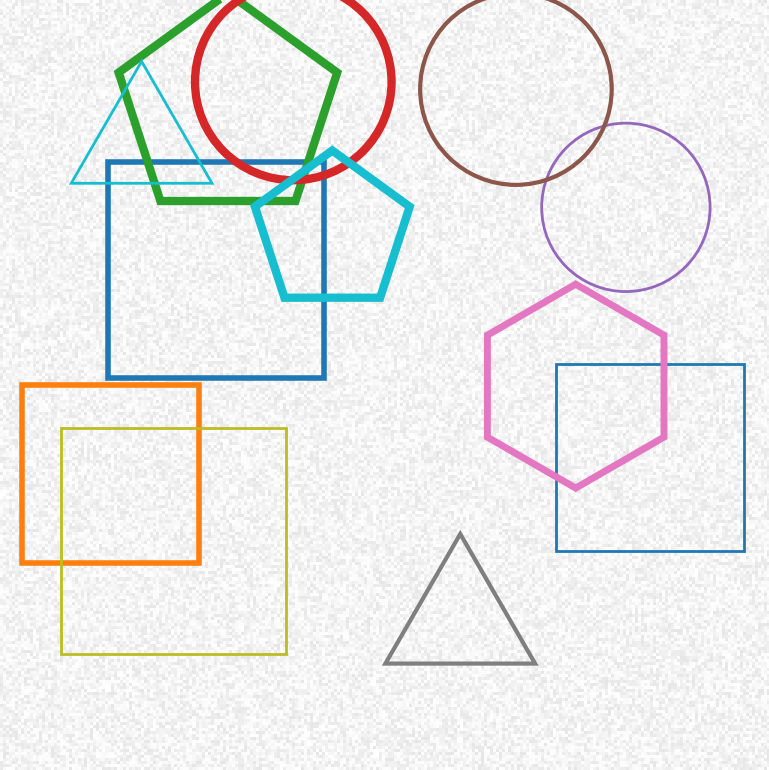[{"shape": "square", "thickness": 2, "radius": 0.7, "center": [0.281, 0.649]}, {"shape": "square", "thickness": 1, "radius": 0.61, "center": [0.844, 0.406]}, {"shape": "square", "thickness": 2, "radius": 0.58, "center": [0.144, 0.384]}, {"shape": "pentagon", "thickness": 3, "radius": 0.75, "center": [0.296, 0.86]}, {"shape": "circle", "thickness": 3, "radius": 0.64, "center": [0.381, 0.894]}, {"shape": "circle", "thickness": 1, "radius": 0.55, "center": [0.813, 0.731]}, {"shape": "circle", "thickness": 1.5, "radius": 0.62, "center": [0.67, 0.884]}, {"shape": "hexagon", "thickness": 2.5, "radius": 0.66, "center": [0.748, 0.499]}, {"shape": "triangle", "thickness": 1.5, "radius": 0.56, "center": [0.598, 0.194]}, {"shape": "square", "thickness": 1, "radius": 0.73, "center": [0.225, 0.298]}, {"shape": "triangle", "thickness": 1, "radius": 0.53, "center": [0.184, 0.815]}, {"shape": "pentagon", "thickness": 3, "radius": 0.53, "center": [0.432, 0.699]}]